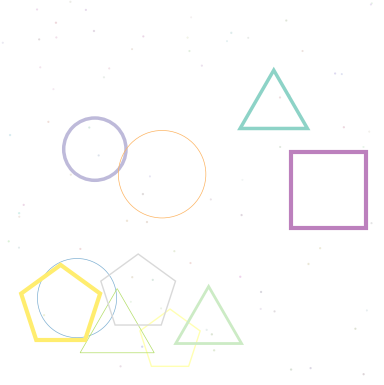[{"shape": "triangle", "thickness": 2.5, "radius": 0.5, "center": [0.711, 0.717]}, {"shape": "pentagon", "thickness": 1, "radius": 0.41, "center": [0.442, 0.115]}, {"shape": "circle", "thickness": 2.5, "radius": 0.4, "center": [0.246, 0.613]}, {"shape": "circle", "thickness": 0.5, "radius": 0.51, "center": [0.2, 0.226]}, {"shape": "circle", "thickness": 0.5, "radius": 0.57, "center": [0.421, 0.548]}, {"shape": "triangle", "thickness": 0.5, "radius": 0.56, "center": [0.304, 0.139]}, {"shape": "pentagon", "thickness": 1, "radius": 0.51, "center": [0.359, 0.238]}, {"shape": "square", "thickness": 3, "radius": 0.49, "center": [0.854, 0.506]}, {"shape": "triangle", "thickness": 2, "radius": 0.49, "center": [0.542, 0.157]}, {"shape": "pentagon", "thickness": 3, "radius": 0.54, "center": [0.157, 0.204]}]